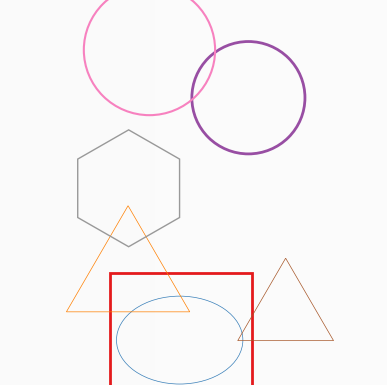[{"shape": "square", "thickness": 2, "radius": 0.91, "center": [0.467, 0.107]}, {"shape": "oval", "thickness": 0.5, "radius": 0.82, "center": [0.464, 0.117]}, {"shape": "circle", "thickness": 2, "radius": 0.73, "center": [0.641, 0.746]}, {"shape": "triangle", "thickness": 0.5, "radius": 0.92, "center": [0.33, 0.282]}, {"shape": "triangle", "thickness": 0.5, "radius": 0.71, "center": [0.737, 0.187]}, {"shape": "circle", "thickness": 1.5, "radius": 0.85, "center": [0.386, 0.87]}, {"shape": "hexagon", "thickness": 1, "radius": 0.76, "center": [0.332, 0.511]}]